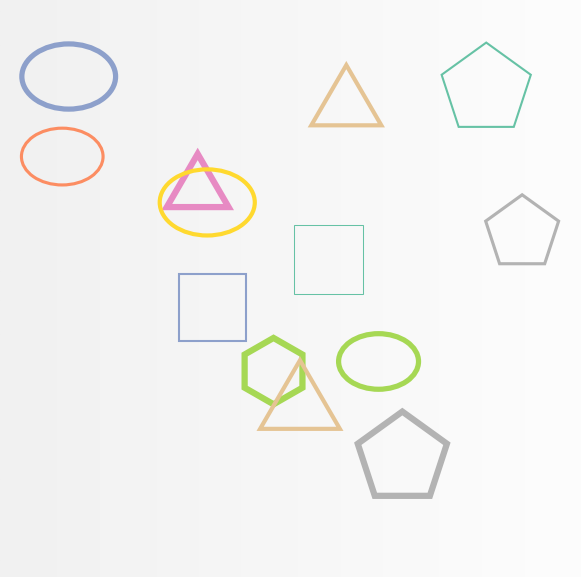[{"shape": "square", "thickness": 0.5, "radius": 0.3, "center": [0.565, 0.549]}, {"shape": "pentagon", "thickness": 1, "radius": 0.4, "center": [0.837, 0.845]}, {"shape": "oval", "thickness": 1.5, "radius": 0.35, "center": [0.107, 0.728]}, {"shape": "oval", "thickness": 2.5, "radius": 0.4, "center": [0.118, 0.867]}, {"shape": "square", "thickness": 1, "radius": 0.29, "center": [0.366, 0.467]}, {"shape": "triangle", "thickness": 3, "radius": 0.31, "center": [0.34, 0.671]}, {"shape": "hexagon", "thickness": 3, "radius": 0.29, "center": [0.471, 0.357]}, {"shape": "oval", "thickness": 2.5, "radius": 0.34, "center": [0.651, 0.373]}, {"shape": "oval", "thickness": 2, "radius": 0.41, "center": [0.357, 0.649]}, {"shape": "triangle", "thickness": 2, "radius": 0.35, "center": [0.596, 0.817]}, {"shape": "triangle", "thickness": 2, "radius": 0.4, "center": [0.516, 0.296]}, {"shape": "pentagon", "thickness": 1.5, "radius": 0.33, "center": [0.898, 0.596]}, {"shape": "pentagon", "thickness": 3, "radius": 0.4, "center": [0.692, 0.206]}]